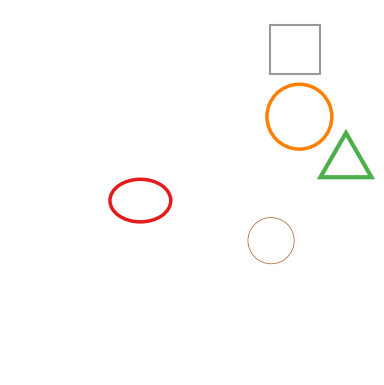[{"shape": "oval", "thickness": 2.5, "radius": 0.4, "center": [0.365, 0.479]}, {"shape": "triangle", "thickness": 3, "radius": 0.38, "center": [0.899, 0.578]}, {"shape": "circle", "thickness": 2.5, "radius": 0.42, "center": [0.778, 0.697]}, {"shape": "circle", "thickness": 0.5, "radius": 0.3, "center": [0.704, 0.375]}, {"shape": "square", "thickness": 1.5, "radius": 0.32, "center": [0.766, 0.871]}]